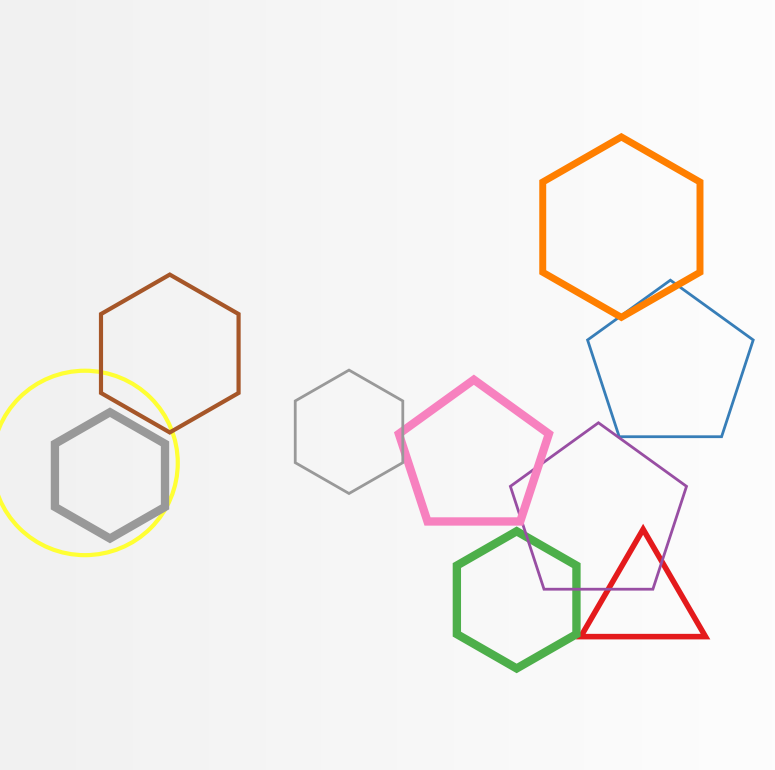[{"shape": "triangle", "thickness": 2, "radius": 0.46, "center": [0.83, 0.22]}, {"shape": "pentagon", "thickness": 1, "radius": 0.56, "center": [0.865, 0.524]}, {"shape": "hexagon", "thickness": 3, "radius": 0.45, "center": [0.667, 0.221]}, {"shape": "pentagon", "thickness": 1, "radius": 0.6, "center": [0.772, 0.331]}, {"shape": "hexagon", "thickness": 2.5, "radius": 0.59, "center": [0.802, 0.705]}, {"shape": "circle", "thickness": 1.5, "radius": 0.6, "center": [0.11, 0.399]}, {"shape": "hexagon", "thickness": 1.5, "radius": 0.51, "center": [0.219, 0.541]}, {"shape": "pentagon", "thickness": 3, "radius": 0.51, "center": [0.611, 0.405]}, {"shape": "hexagon", "thickness": 1, "radius": 0.4, "center": [0.45, 0.439]}, {"shape": "hexagon", "thickness": 3, "radius": 0.41, "center": [0.142, 0.383]}]